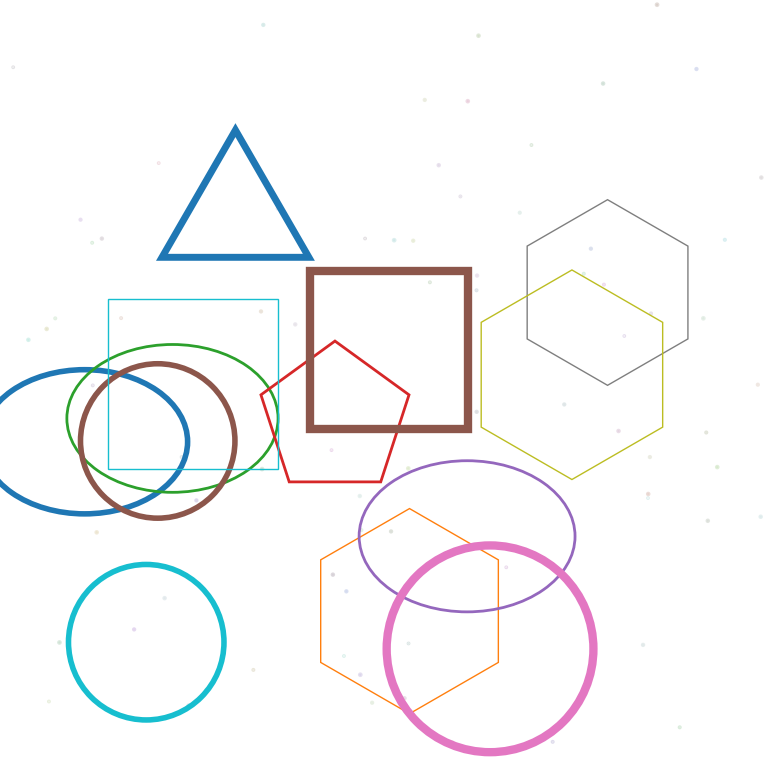[{"shape": "oval", "thickness": 2, "radius": 0.67, "center": [0.11, 0.426]}, {"shape": "triangle", "thickness": 2.5, "radius": 0.55, "center": [0.306, 0.721]}, {"shape": "hexagon", "thickness": 0.5, "radius": 0.67, "center": [0.532, 0.206]}, {"shape": "oval", "thickness": 1, "radius": 0.69, "center": [0.224, 0.457]}, {"shape": "pentagon", "thickness": 1, "radius": 0.51, "center": [0.435, 0.456]}, {"shape": "oval", "thickness": 1, "radius": 0.7, "center": [0.607, 0.304]}, {"shape": "circle", "thickness": 2, "radius": 0.5, "center": [0.205, 0.427]}, {"shape": "square", "thickness": 3, "radius": 0.51, "center": [0.505, 0.545]}, {"shape": "circle", "thickness": 3, "radius": 0.67, "center": [0.636, 0.157]}, {"shape": "hexagon", "thickness": 0.5, "radius": 0.6, "center": [0.789, 0.62]}, {"shape": "hexagon", "thickness": 0.5, "radius": 0.68, "center": [0.743, 0.513]}, {"shape": "square", "thickness": 0.5, "radius": 0.55, "center": [0.251, 0.501]}, {"shape": "circle", "thickness": 2, "radius": 0.5, "center": [0.19, 0.166]}]